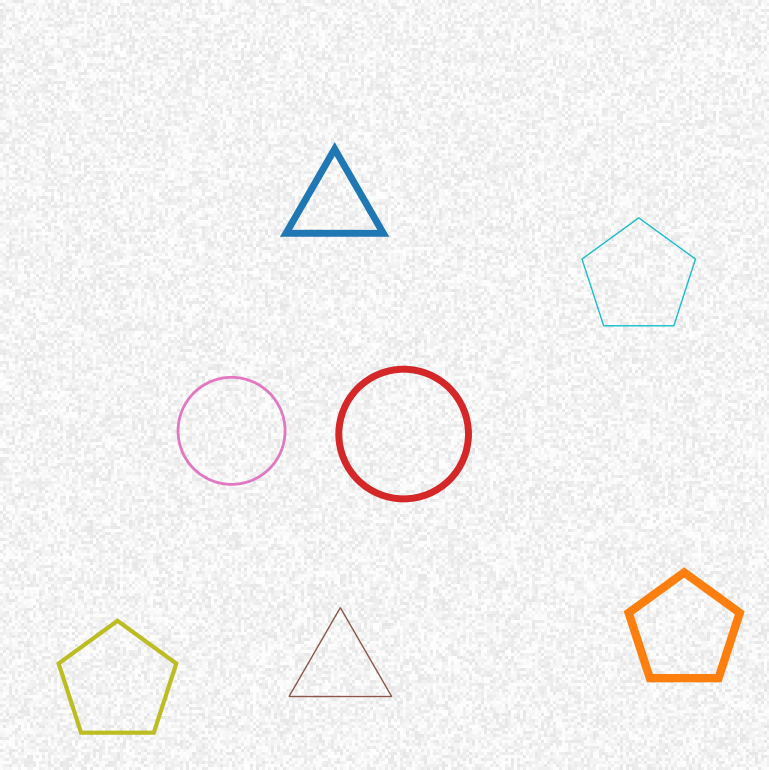[{"shape": "triangle", "thickness": 2.5, "radius": 0.36, "center": [0.435, 0.734]}, {"shape": "pentagon", "thickness": 3, "radius": 0.38, "center": [0.889, 0.181]}, {"shape": "circle", "thickness": 2.5, "radius": 0.42, "center": [0.524, 0.436]}, {"shape": "triangle", "thickness": 0.5, "radius": 0.38, "center": [0.442, 0.134]}, {"shape": "circle", "thickness": 1, "radius": 0.35, "center": [0.301, 0.44]}, {"shape": "pentagon", "thickness": 1.5, "radius": 0.4, "center": [0.153, 0.113]}, {"shape": "pentagon", "thickness": 0.5, "radius": 0.39, "center": [0.83, 0.64]}]